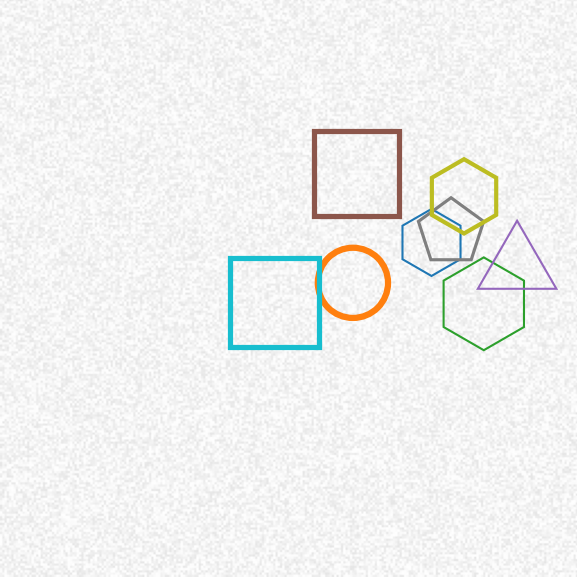[{"shape": "hexagon", "thickness": 1, "radius": 0.29, "center": [0.747, 0.579]}, {"shape": "circle", "thickness": 3, "radius": 0.3, "center": [0.611, 0.509]}, {"shape": "hexagon", "thickness": 1, "radius": 0.4, "center": [0.838, 0.473]}, {"shape": "triangle", "thickness": 1, "radius": 0.39, "center": [0.895, 0.538]}, {"shape": "square", "thickness": 2.5, "radius": 0.37, "center": [0.617, 0.699]}, {"shape": "pentagon", "thickness": 1.5, "radius": 0.3, "center": [0.781, 0.597]}, {"shape": "hexagon", "thickness": 2, "radius": 0.32, "center": [0.804, 0.659]}, {"shape": "square", "thickness": 2.5, "radius": 0.39, "center": [0.476, 0.475]}]